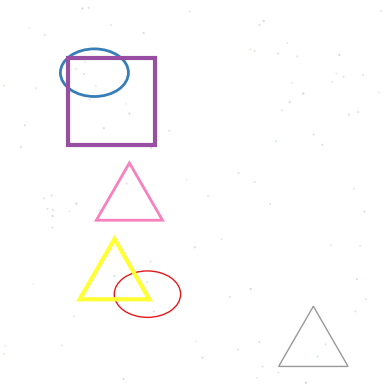[{"shape": "oval", "thickness": 1, "radius": 0.43, "center": [0.383, 0.236]}, {"shape": "oval", "thickness": 2, "radius": 0.44, "center": [0.245, 0.811]}, {"shape": "square", "thickness": 3, "radius": 0.57, "center": [0.289, 0.736]}, {"shape": "triangle", "thickness": 3, "radius": 0.52, "center": [0.297, 0.275]}, {"shape": "triangle", "thickness": 2, "radius": 0.5, "center": [0.336, 0.478]}, {"shape": "triangle", "thickness": 1, "radius": 0.52, "center": [0.814, 0.1]}]